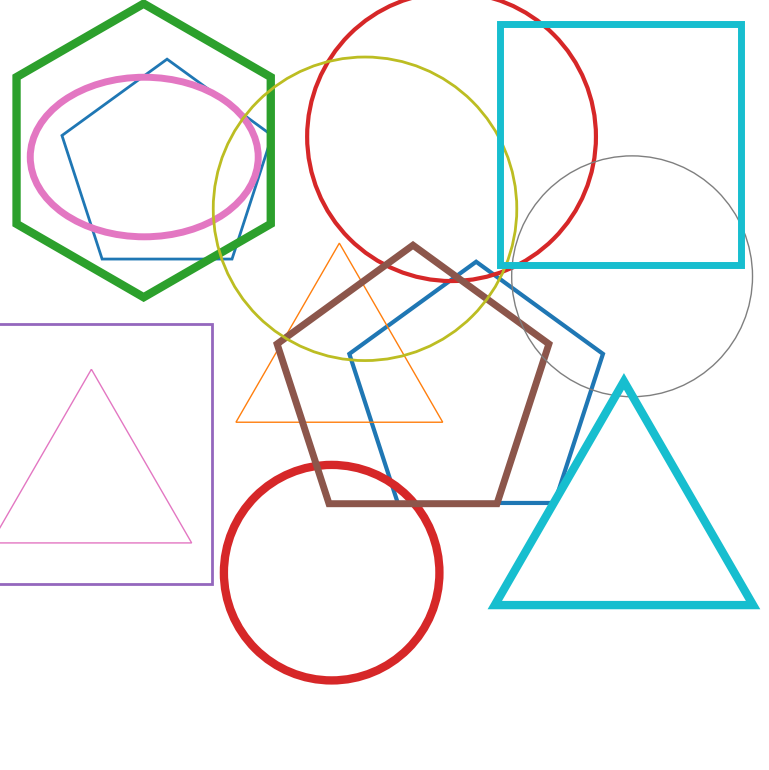[{"shape": "pentagon", "thickness": 1.5, "radius": 0.87, "center": [0.618, 0.487]}, {"shape": "pentagon", "thickness": 1, "radius": 0.72, "center": [0.217, 0.78]}, {"shape": "triangle", "thickness": 0.5, "radius": 0.78, "center": [0.441, 0.529]}, {"shape": "hexagon", "thickness": 3, "radius": 0.95, "center": [0.187, 0.805]}, {"shape": "circle", "thickness": 1.5, "radius": 0.94, "center": [0.586, 0.823]}, {"shape": "circle", "thickness": 3, "radius": 0.7, "center": [0.431, 0.256]}, {"shape": "square", "thickness": 1, "radius": 0.85, "center": [0.107, 0.41]}, {"shape": "pentagon", "thickness": 2.5, "radius": 0.93, "center": [0.536, 0.496]}, {"shape": "triangle", "thickness": 0.5, "radius": 0.75, "center": [0.119, 0.37]}, {"shape": "oval", "thickness": 2.5, "radius": 0.74, "center": [0.187, 0.796]}, {"shape": "circle", "thickness": 0.5, "radius": 0.78, "center": [0.821, 0.641]}, {"shape": "circle", "thickness": 1, "radius": 0.99, "center": [0.474, 0.729]}, {"shape": "triangle", "thickness": 3, "radius": 0.97, "center": [0.81, 0.311]}, {"shape": "square", "thickness": 2.5, "radius": 0.78, "center": [0.806, 0.813]}]